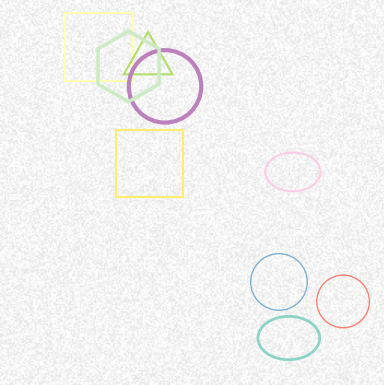[{"shape": "oval", "thickness": 2, "radius": 0.4, "center": [0.75, 0.122]}, {"shape": "square", "thickness": 1.5, "radius": 0.44, "center": [0.257, 0.878]}, {"shape": "circle", "thickness": 1, "radius": 0.34, "center": [0.891, 0.217]}, {"shape": "circle", "thickness": 1, "radius": 0.37, "center": [0.725, 0.268]}, {"shape": "triangle", "thickness": 1.5, "radius": 0.37, "center": [0.385, 0.844]}, {"shape": "oval", "thickness": 1.5, "radius": 0.36, "center": [0.761, 0.553]}, {"shape": "circle", "thickness": 3, "radius": 0.47, "center": [0.429, 0.776]}, {"shape": "hexagon", "thickness": 2.5, "radius": 0.46, "center": [0.334, 0.827]}, {"shape": "square", "thickness": 1.5, "radius": 0.43, "center": [0.388, 0.575]}]